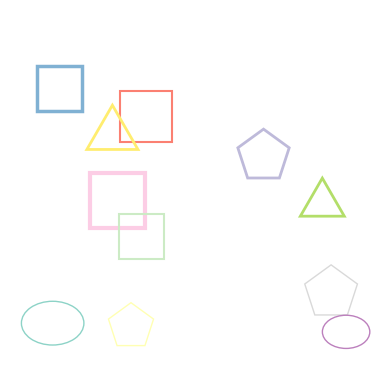[{"shape": "oval", "thickness": 1, "radius": 0.41, "center": [0.137, 0.161]}, {"shape": "pentagon", "thickness": 1, "radius": 0.31, "center": [0.34, 0.152]}, {"shape": "pentagon", "thickness": 2, "radius": 0.35, "center": [0.684, 0.594]}, {"shape": "square", "thickness": 1.5, "radius": 0.33, "center": [0.38, 0.697]}, {"shape": "square", "thickness": 2.5, "radius": 0.29, "center": [0.155, 0.77]}, {"shape": "triangle", "thickness": 2, "radius": 0.33, "center": [0.837, 0.471]}, {"shape": "square", "thickness": 3, "radius": 0.36, "center": [0.306, 0.48]}, {"shape": "pentagon", "thickness": 1, "radius": 0.36, "center": [0.86, 0.24]}, {"shape": "oval", "thickness": 1, "radius": 0.31, "center": [0.899, 0.138]}, {"shape": "square", "thickness": 1.5, "radius": 0.29, "center": [0.367, 0.385]}, {"shape": "triangle", "thickness": 2, "radius": 0.38, "center": [0.292, 0.65]}]